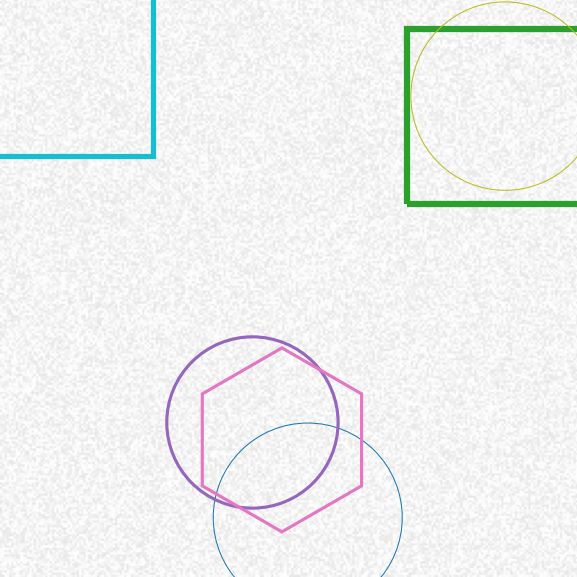[{"shape": "circle", "thickness": 0.5, "radius": 0.82, "center": [0.533, 0.103]}, {"shape": "square", "thickness": 3, "radius": 0.76, "center": [0.856, 0.798]}, {"shape": "circle", "thickness": 1.5, "radius": 0.74, "center": [0.437, 0.268]}, {"shape": "hexagon", "thickness": 1.5, "radius": 0.8, "center": [0.488, 0.237]}, {"shape": "circle", "thickness": 0.5, "radius": 0.82, "center": [0.875, 0.833]}, {"shape": "square", "thickness": 2.5, "radius": 0.81, "center": [0.104, 0.891]}]